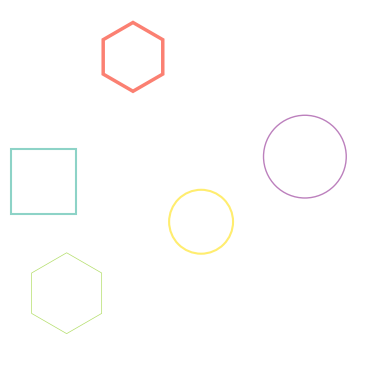[{"shape": "square", "thickness": 1.5, "radius": 0.42, "center": [0.113, 0.528]}, {"shape": "hexagon", "thickness": 2.5, "radius": 0.45, "center": [0.345, 0.852]}, {"shape": "hexagon", "thickness": 0.5, "radius": 0.53, "center": [0.173, 0.238]}, {"shape": "circle", "thickness": 1, "radius": 0.54, "center": [0.792, 0.593]}, {"shape": "circle", "thickness": 1.5, "radius": 0.42, "center": [0.522, 0.424]}]